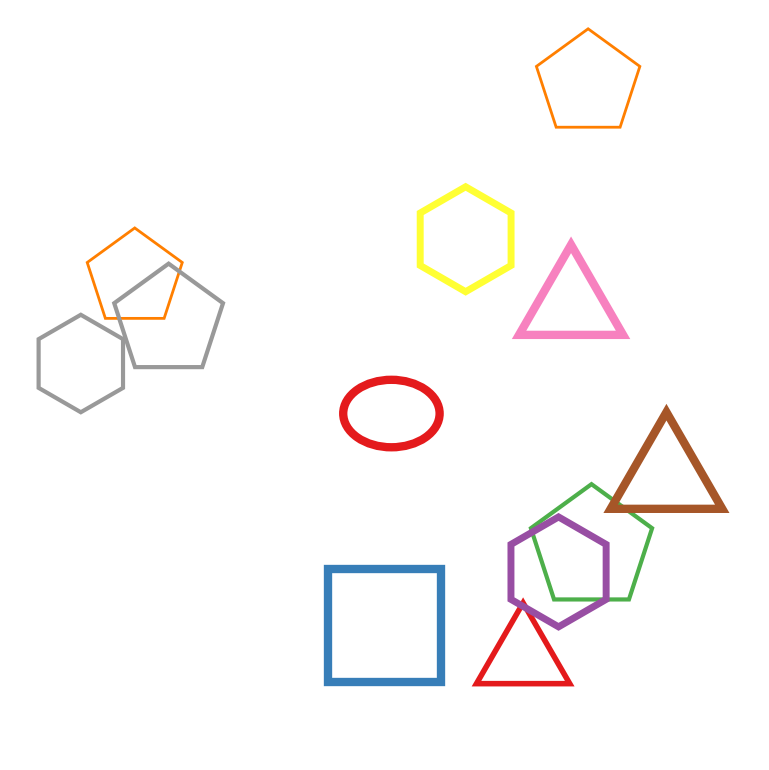[{"shape": "oval", "thickness": 3, "radius": 0.31, "center": [0.508, 0.463]}, {"shape": "triangle", "thickness": 2, "radius": 0.35, "center": [0.679, 0.147]}, {"shape": "square", "thickness": 3, "radius": 0.37, "center": [0.499, 0.187]}, {"shape": "pentagon", "thickness": 1.5, "radius": 0.41, "center": [0.768, 0.288]}, {"shape": "hexagon", "thickness": 2.5, "radius": 0.36, "center": [0.725, 0.257]}, {"shape": "pentagon", "thickness": 1, "radius": 0.35, "center": [0.764, 0.892]}, {"shape": "pentagon", "thickness": 1, "radius": 0.32, "center": [0.175, 0.639]}, {"shape": "hexagon", "thickness": 2.5, "radius": 0.34, "center": [0.605, 0.689]}, {"shape": "triangle", "thickness": 3, "radius": 0.42, "center": [0.866, 0.381]}, {"shape": "triangle", "thickness": 3, "radius": 0.39, "center": [0.742, 0.604]}, {"shape": "hexagon", "thickness": 1.5, "radius": 0.32, "center": [0.105, 0.528]}, {"shape": "pentagon", "thickness": 1.5, "radius": 0.37, "center": [0.219, 0.583]}]